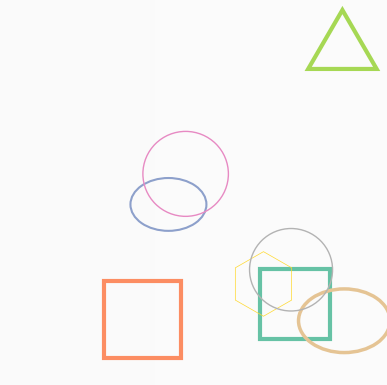[{"shape": "square", "thickness": 3, "radius": 0.45, "center": [0.761, 0.21]}, {"shape": "square", "thickness": 3, "radius": 0.5, "center": [0.368, 0.171]}, {"shape": "oval", "thickness": 1.5, "radius": 0.49, "center": [0.435, 0.469]}, {"shape": "circle", "thickness": 1, "radius": 0.55, "center": [0.479, 0.548]}, {"shape": "triangle", "thickness": 3, "radius": 0.51, "center": [0.884, 0.872]}, {"shape": "hexagon", "thickness": 0.5, "radius": 0.42, "center": [0.68, 0.262]}, {"shape": "oval", "thickness": 2.5, "radius": 0.59, "center": [0.888, 0.167]}, {"shape": "circle", "thickness": 1, "radius": 0.54, "center": [0.751, 0.299]}]